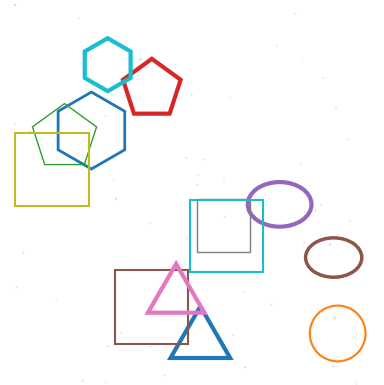[{"shape": "hexagon", "thickness": 2, "radius": 0.5, "center": [0.237, 0.661]}, {"shape": "triangle", "thickness": 3, "radius": 0.45, "center": [0.52, 0.115]}, {"shape": "circle", "thickness": 1.5, "radius": 0.36, "center": [0.877, 0.134]}, {"shape": "pentagon", "thickness": 1, "radius": 0.44, "center": [0.168, 0.643]}, {"shape": "pentagon", "thickness": 3, "radius": 0.39, "center": [0.394, 0.768]}, {"shape": "oval", "thickness": 3, "radius": 0.41, "center": [0.726, 0.469]}, {"shape": "square", "thickness": 1.5, "radius": 0.48, "center": [0.393, 0.203]}, {"shape": "oval", "thickness": 2.5, "radius": 0.37, "center": [0.867, 0.331]}, {"shape": "triangle", "thickness": 3, "radius": 0.42, "center": [0.457, 0.23]}, {"shape": "square", "thickness": 1, "radius": 0.34, "center": [0.581, 0.413]}, {"shape": "square", "thickness": 1.5, "radius": 0.48, "center": [0.135, 0.56]}, {"shape": "hexagon", "thickness": 3, "radius": 0.34, "center": [0.28, 0.832]}, {"shape": "square", "thickness": 1.5, "radius": 0.47, "center": [0.588, 0.387]}]